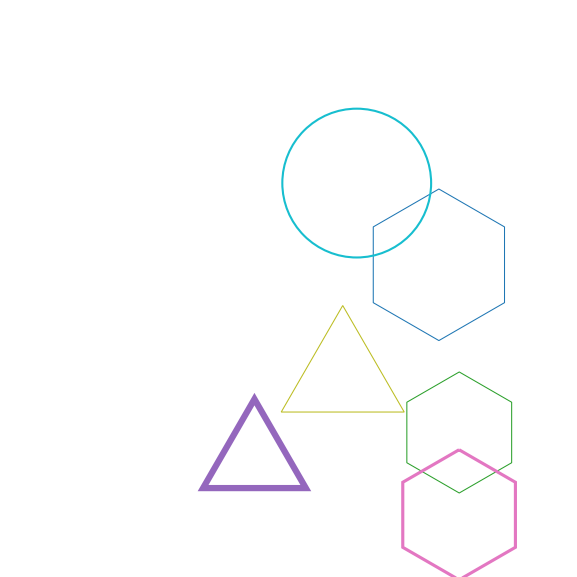[{"shape": "hexagon", "thickness": 0.5, "radius": 0.66, "center": [0.76, 0.541]}, {"shape": "hexagon", "thickness": 0.5, "radius": 0.52, "center": [0.795, 0.25]}, {"shape": "triangle", "thickness": 3, "radius": 0.51, "center": [0.441, 0.205]}, {"shape": "hexagon", "thickness": 1.5, "radius": 0.56, "center": [0.795, 0.108]}, {"shape": "triangle", "thickness": 0.5, "radius": 0.61, "center": [0.593, 0.347]}, {"shape": "circle", "thickness": 1, "radius": 0.64, "center": [0.618, 0.682]}]